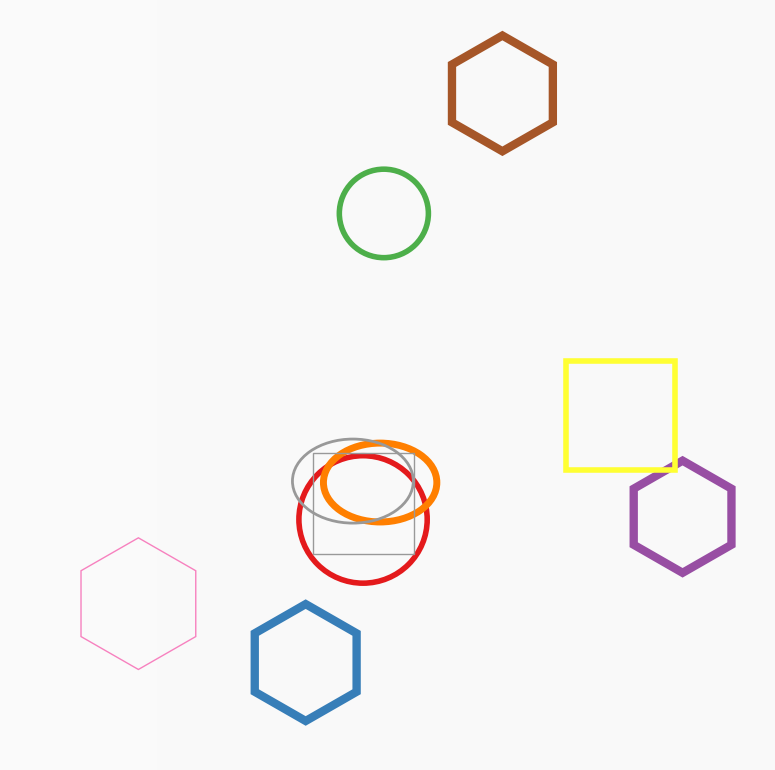[{"shape": "circle", "thickness": 2, "radius": 0.41, "center": [0.468, 0.325]}, {"shape": "hexagon", "thickness": 3, "radius": 0.38, "center": [0.394, 0.14]}, {"shape": "circle", "thickness": 2, "radius": 0.29, "center": [0.495, 0.723]}, {"shape": "hexagon", "thickness": 3, "radius": 0.36, "center": [0.881, 0.329]}, {"shape": "oval", "thickness": 2.5, "radius": 0.37, "center": [0.49, 0.373]}, {"shape": "square", "thickness": 2, "radius": 0.35, "center": [0.801, 0.46]}, {"shape": "hexagon", "thickness": 3, "radius": 0.38, "center": [0.648, 0.879]}, {"shape": "hexagon", "thickness": 0.5, "radius": 0.43, "center": [0.179, 0.216]}, {"shape": "oval", "thickness": 1, "radius": 0.39, "center": [0.455, 0.375]}, {"shape": "square", "thickness": 0.5, "radius": 0.33, "center": [0.469, 0.346]}]